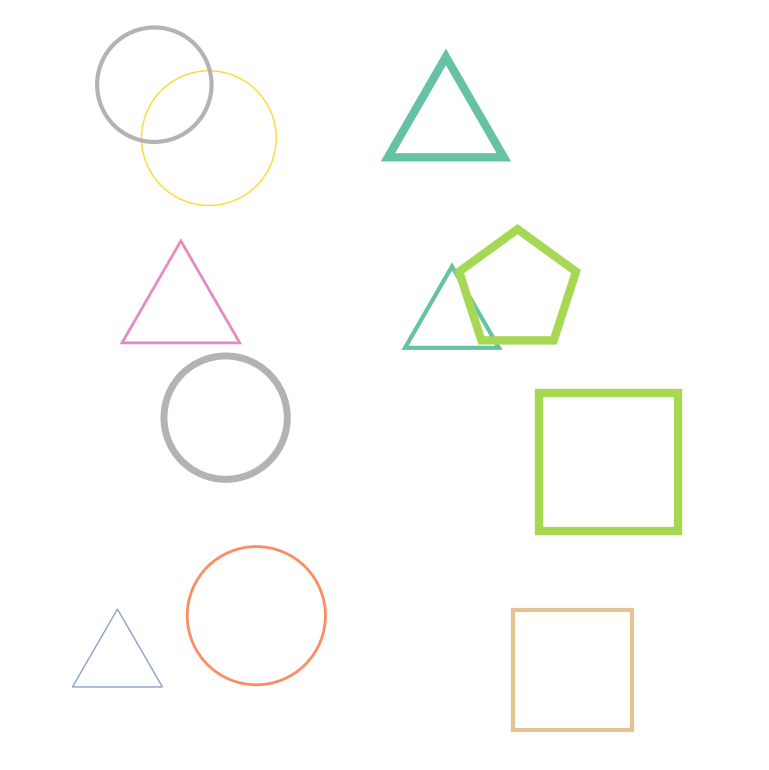[{"shape": "triangle", "thickness": 3, "radius": 0.43, "center": [0.579, 0.839]}, {"shape": "triangle", "thickness": 1.5, "radius": 0.35, "center": [0.587, 0.584]}, {"shape": "circle", "thickness": 1, "radius": 0.45, "center": [0.333, 0.2]}, {"shape": "triangle", "thickness": 0.5, "radius": 0.34, "center": [0.153, 0.142]}, {"shape": "triangle", "thickness": 1, "radius": 0.44, "center": [0.235, 0.599]}, {"shape": "square", "thickness": 3, "radius": 0.45, "center": [0.79, 0.4]}, {"shape": "pentagon", "thickness": 3, "radius": 0.4, "center": [0.672, 0.623]}, {"shape": "circle", "thickness": 0.5, "radius": 0.44, "center": [0.271, 0.821]}, {"shape": "square", "thickness": 1.5, "radius": 0.39, "center": [0.744, 0.13]}, {"shape": "circle", "thickness": 2.5, "radius": 0.4, "center": [0.293, 0.458]}, {"shape": "circle", "thickness": 1.5, "radius": 0.37, "center": [0.2, 0.89]}]